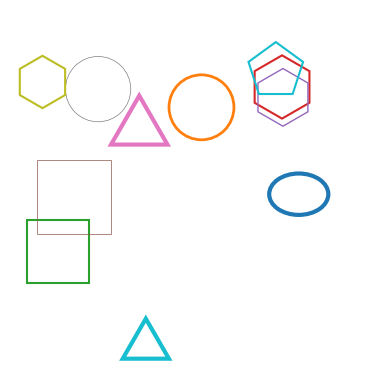[{"shape": "oval", "thickness": 3, "radius": 0.38, "center": [0.776, 0.496]}, {"shape": "circle", "thickness": 2, "radius": 0.42, "center": [0.523, 0.721]}, {"shape": "square", "thickness": 1.5, "radius": 0.4, "center": [0.15, 0.347]}, {"shape": "hexagon", "thickness": 1.5, "radius": 0.41, "center": [0.733, 0.774]}, {"shape": "hexagon", "thickness": 1, "radius": 0.37, "center": [0.735, 0.747]}, {"shape": "square", "thickness": 0.5, "radius": 0.48, "center": [0.192, 0.488]}, {"shape": "triangle", "thickness": 3, "radius": 0.42, "center": [0.362, 0.667]}, {"shape": "circle", "thickness": 0.5, "radius": 0.42, "center": [0.255, 0.769]}, {"shape": "hexagon", "thickness": 1.5, "radius": 0.34, "center": [0.11, 0.787]}, {"shape": "triangle", "thickness": 3, "radius": 0.35, "center": [0.379, 0.103]}, {"shape": "pentagon", "thickness": 1.5, "radius": 0.37, "center": [0.716, 0.816]}]